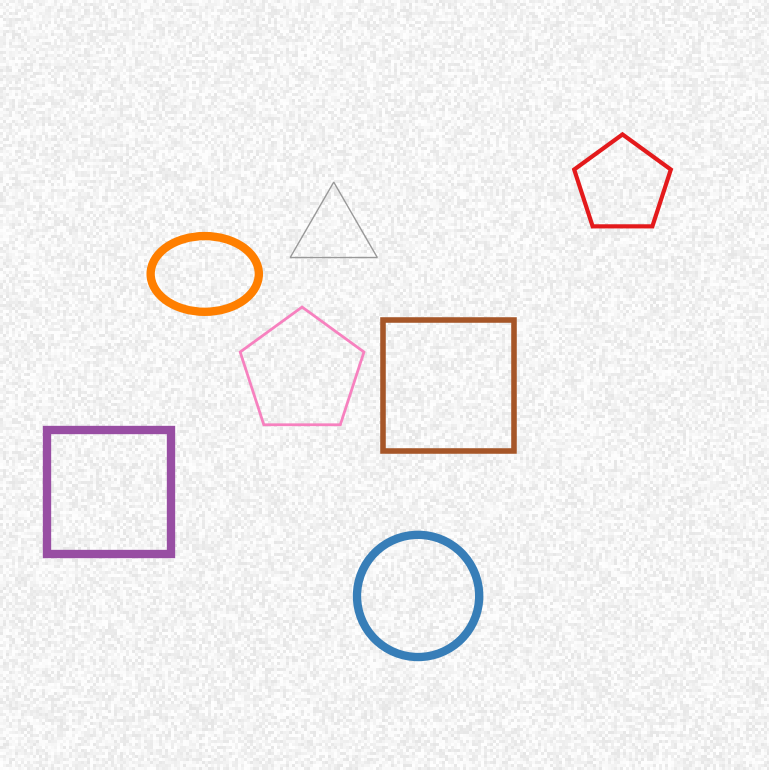[{"shape": "pentagon", "thickness": 1.5, "radius": 0.33, "center": [0.808, 0.759]}, {"shape": "circle", "thickness": 3, "radius": 0.4, "center": [0.543, 0.226]}, {"shape": "square", "thickness": 3, "radius": 0.4, "center": [0.142, 0.361]}, {"shape": "oval", "thickness": 3, "radius": 0.35, "center": [0.266, 0.644]}, {"shape": "square", "thickness": 2, "radius": 0.43, "center": [0.582, 0.5]}, {"shape": "pentagon", "thickness": 1, "radius": 0.42, "center": [0.392, 0.517]}, {"shape": "triangle", "thickness": 0.5, "radius": 0.33, "center": [0.433, 0.698]}]